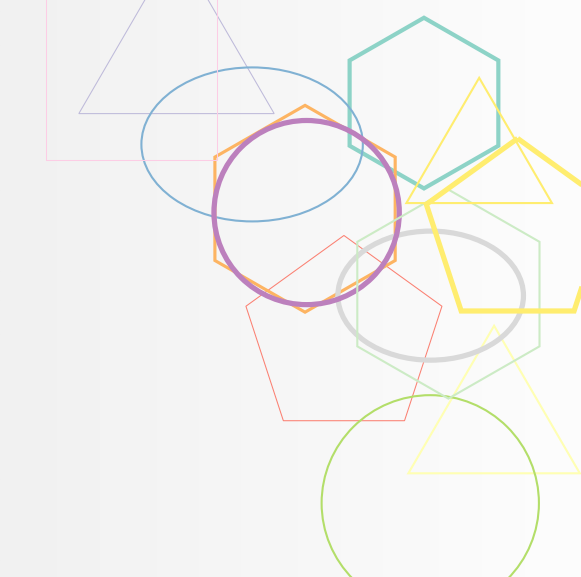[{"shape": "hexagon", "thickness": 2, "radius": 0.74, "center": [0.729, 0.821]}, {"shape": "triangle", "thickness": 1, "radius": 0.85, "center": [0.85, 0.265]}, {"shape": "triangle", "thickness": 0.5, "radius": 0.97, "center": [0.304, 0.899]}, {"shape": "pentagon", "thickness": 0.5, "radius": 0.89, "center": [0.592, 0.414]}, {"shape": "oval", "thickness": 1, "radius": 0.95, "center": [0.434, 0.749]}, {"shape": "hexagon", "thickness": 1.5, "radius": 0.9, "center": [0.525, 0.638]}, {"shape": "circle", "thickness": 1, "radius": 0.93, "center": [0.74, 0.128]}, {"shape": "square", "thickness": 0.5, "radius": 0.74, "center": [0.227, 0.869]}, {"shape": "oval", "thickness": 2.5, "radius": 0.8, "center": [0.741, 0.487]}, {"shape": "circle", "thickness": 2.5, "radius": 0.8, "center": [0.528, 0.631]}, {"shape": "hexagon", "thickness": 1, "radius": 0.9, "center": [0.771, 0.49]}, {"shape": "triangle", "thickness": 1, "radius": 0.72, "center": [0.824, 0.72]}, {"shape": "pentagon", "thickness": 2.5, "radius": 0.83, "center": [0.891, 0.594]}]